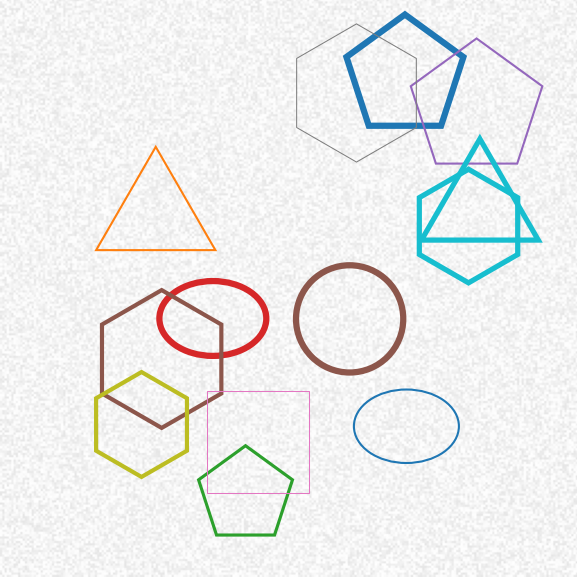[{"shape": "oval", "thickness": 1, "radius": 0.45, "center": [0.704, 0.261]}, {"shape": "pentagon", "thickness": 3, "radius": 0.53, "center": [0.701, 0.868]}, {"shape": "triangle", "thickness": 1, "radius": 0.6, "center": [0.27, 0.626]}, {"shape": "pentagon", "thickness": 1.5, "radius": 0.43, "center": [0.425, 0.142]}, {"shape": "oval", "thickness": 3, "radius": 0.46, "center": [0.369, 0.448]}, {"shape": "pentagon", "thickness": 1, "radius": 0.6, "center": [0.825, 0.813]}, {"shape": "circle", "thickness": 3, "radius": 0.46, "center": [0.605, 0.447]}, {"shape": "hexagon", "thickness": 2, "radius": 0.6, "center": [0.28, 0.377]}, {"shape": "square", "thickness": 0.5, "radius": 0.44, "center": [0.446, 0.233]}, {"shape": "hexagon", "thickness": 0.5, "radius": 0.6, "center": [0.617, 0.838]}, {"shape": "hexagon", "thickness": 2, "radius": 0.45, "center": [0.245, 0.264]}, {"shape": "hexagon", "thickness": 2.5, "radius": 0.49, "center": [0.811, 0.608]}, {"shape": "triangle", "thickness": 2.5, "radius": 0.58, "center": [0.831, 0.642]}]